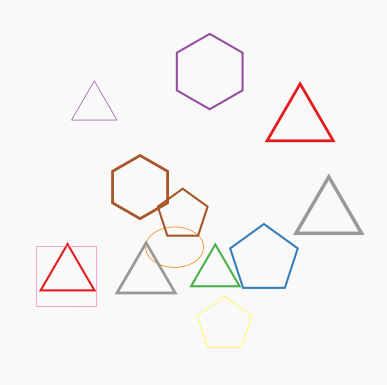[{"shape": "triangle", "thickness": 2, "radius": 0.49, "center": [0.775, 0.684]}, {"shape": "triangle", "thickness": 1.5, "radius": 0.4, "center": [0.174, 0.286]}, {"shape": "pentagon", "thickness": 1.5, "radius": 0.46, "center": [0.681, 0.326]}, {"shape": "triangle", "thickness": 1.5, "radius": 0.36, "center": [0.556, 0.293]}, {"shape": "triangle", "thickness": 0.5, "radius": 0.34, "center": [0.243, 0.722]}, {"shape": "hexagon", "thickness": 1.5, "radius": 0.49, "center": [0.541, 0.814]}, {"shape": "oval", "thickness": 0.5, "radius": 0.38, "center": [0.451, 0.358]}, {"shape": "pentagon", "thickness": 0.5, "radius": 0.37, "center": [0.579, 0.157]}, {"shape": "hexagon", "thickness": 2, "radius": 0.41, "center": [0.361, 0.514]}, {"shape": "pentagon", "thickness": 1.5, "radius": 0.34, "center": [0.472, 0.442]}, {"shape": "square", "thickness": 0.5, "radius": 0.39, "center": [0.171, 0.283]}, {"shape": "triangle", "thickness": 2.5, "radius": 0.49, "center": [0.848, 0.443]}, {"shape": "triangle", "thickness": 2, "radius": 0.43, "center": [0.377, 0.282]}]